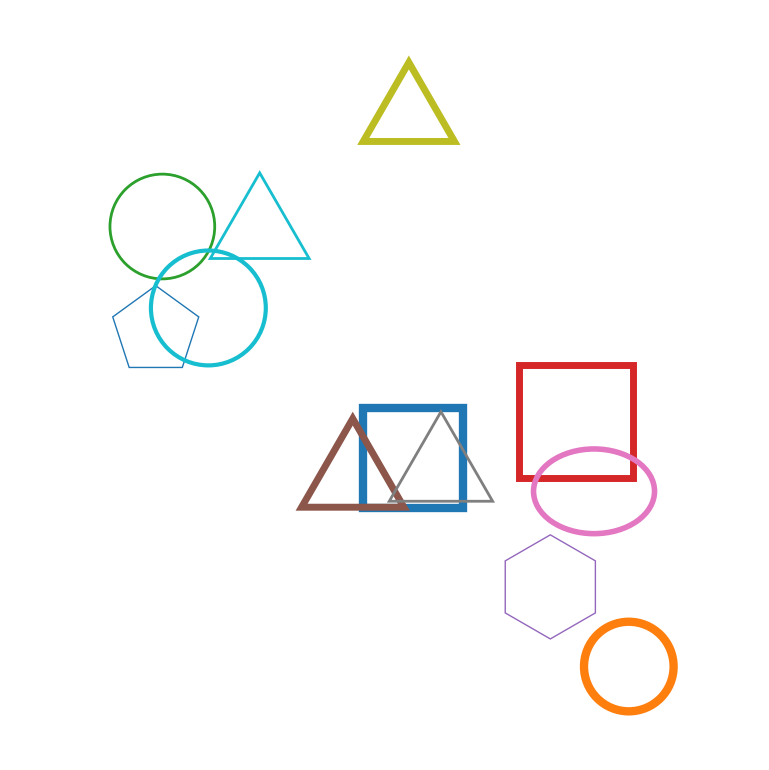[{"shape": "square", "thickness": 3, "radius": 0.32, "center": [0.537, 0.405]}, {"shape": "pentagon", "thickness": 0.5, "radius": 0.29, "center": [0.202, 0.57]}, {"shape": "circle", "thickness": 3, "radius": 0.29, "center": [0.817, 0.134]}, {"shape": "circle", "thickness": 1, "radius": 0.34, "center": [0.211, 0.706]}, {"shape": "square", "thickness": 2.5, "radius": 0.37, "center": [0.748, 0.453]}, {"shape": "hexagon", "thickness": 0.5, "radius": 0.34, "center": [0.715, 0.238]}, {"shape": "triangle", "thickness": 2.5, "radius": 0.38, "center": [0.458, 0.38]}, {"shape": "oval", "thickness": 2, "radius": 0.39, "center": [0.771, 0.362]}, {"shape": "triangle", "thickness": 1, "radius": 0.39, "center": [0.573, 0.388]}, {"shape": "triangle", "thickness": 2.5, "radius": 0.34, "center": [0.531, 0.85]}, {"shape": "circle", "thickness": 1.5, "radius": 0.37, "center": [0.271, 0.6]}, {"shape": "triangle", "thickness": 1, "radius": 0.37, "center": [0.337, 0.701]}]